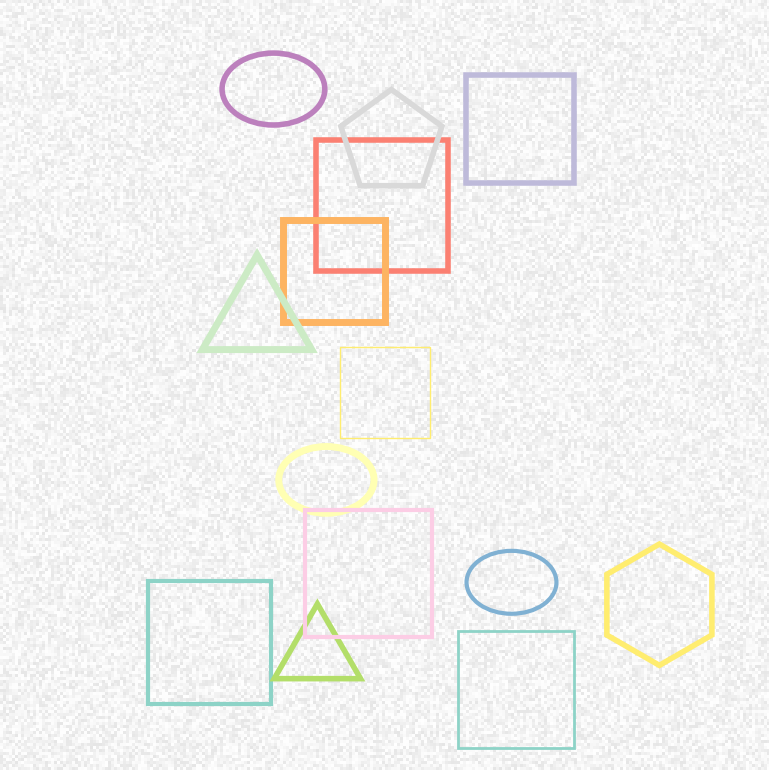[{"shape": "square", "thickness": 1.5, "radius": 0.4, "center": [0.272, 0.165]}, {"shape": "square", "thickness": 1, "radius": 0.38, "center": [0.67, 0.105]}, {"shape": "oval", "thickness": 2.5, "radius": 0.31, "center": [0.424, 0.377]}, {"shape": "square", "thickness": 2, "radius": 0.35, "center": [0.676, 0.833]}, {"shape": "square", "thickness": 2, "radius": 0.43, "center": [0.496, 0.733]}, {"shape": "oval", "thickness": 1.5, "radius": 0.29, "center": [0.664, 0.244]}, {"shape": "square", "thickness": 2.5, "radius": 0.33, "center": [0.434, 0.648]}, {"shape": "triangle", "thickness": 2, "radius": 0.32, "center": [0.412, 0.151]}, {"shape": "square", "thickness": 1.5, "radius": 0.41, "center": [0.478, 0.255]}, {"shape": "pentagon", "thickness": 2, "radius": 0.35, "center": [0.508, 0.815]}, {"shape": "oval", "thickness": 2, "radius": 0.33, "center": [0.355, 0.884]}, {"shape": "triangle", "thickness": 2.5, "radius": 0.41, "center": [0.334, 0.587]}, {"shape": "square", "thickness": 0.5, "radius": 0.29, "center": [0.5, 0.49]}, {"shape": "hexagon", "thickness": 2, "radius": 0.39, "center": [0.856, 0.215]}]